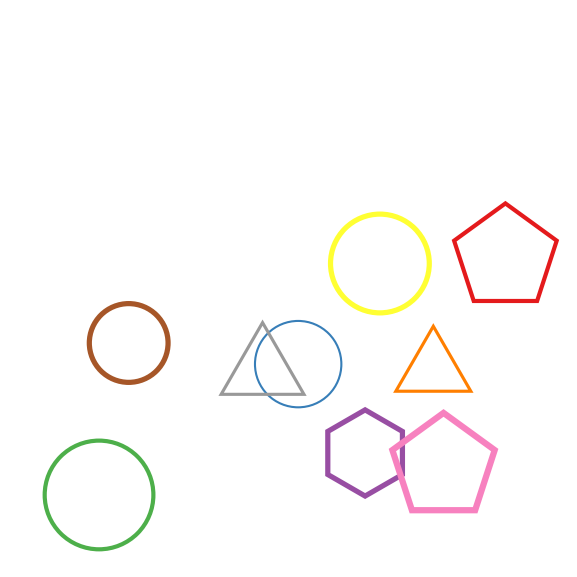[{"shape": "pentagon", "thickness": 2, "radius": 0.47, "center": [0.875, 0.554]}, {"shape": "circle", "thickness": 1, "radius": 0.37, "center": [0.516, 0.369]}, {"shape": "circle", "thickness": 2, "radius": 0.47, "center": [0.171, 0.142]}, {"shape": "hexagon", "thickness": 2.5, "radius": 0.37, "center": [0.632, 0.215]}, {"shape": "triangle", "thickness": 1.5, "radius": 0.37, "center": [0.75, 0.359]}, {"shape": "circle", "thickness": 2.5, "radius": 0.43, "center": [0.658, 0.543]}, {"shape": "circle", "thickness": 2.5, "radius": 0.34, "center": [0.223, 0.405]}, {"shape": "pentagon", "thickness": 3, "radius": 0.47, "center": [0.768, 0.191]}, {"shape": "triangle", "thickness": 1.5, "radius": 0.41, "center": [0.455, 0.358]}]